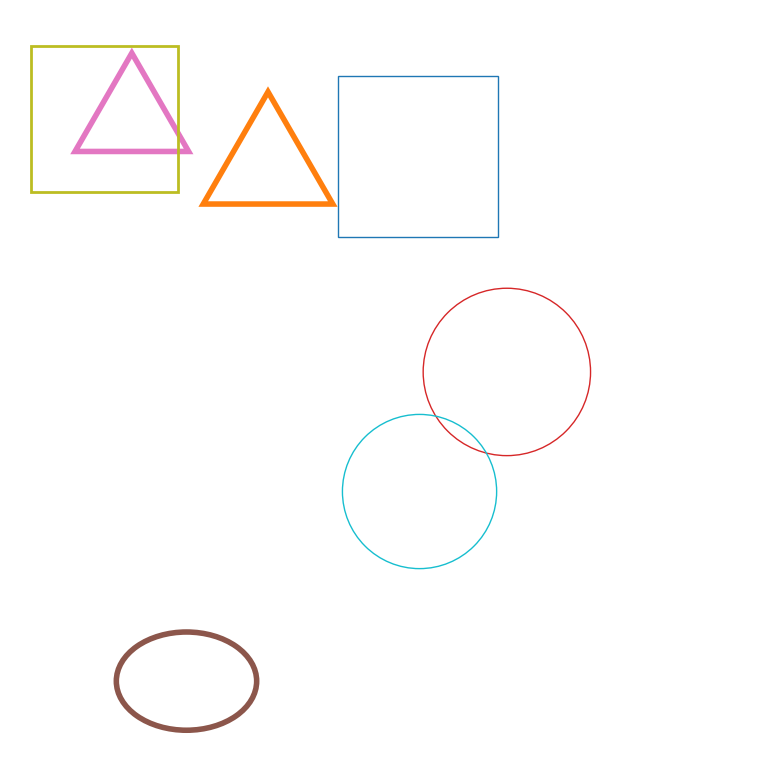[{"shape": "square", "thickness": 0.5, "radius": 0.52, "center": [0.543, 0.797]}, {"shape": "triangle", "thickness": 2, "radius": 0.49, "center": [0.348, 0.784]}, {"shape": "circle", "thickness": 0.5, "radius": 0.54, "center": [0.658, 0.517]}, {"shape": "oval", "thickness": 2, "radius": 0.46, "center": [0.242, 0.115]}, {"shape": "triangle", "thickness": 2, "radius": 0.43, "center": [0.171, 0.846]}, {"shape": "square", "thickness": 1, "radius": 0.47, "center": [0.136, 0.845]}, {"shape": "circle", "thickness": 0.5, "radius": 0.5, "center": [0.545, 0.362]}]